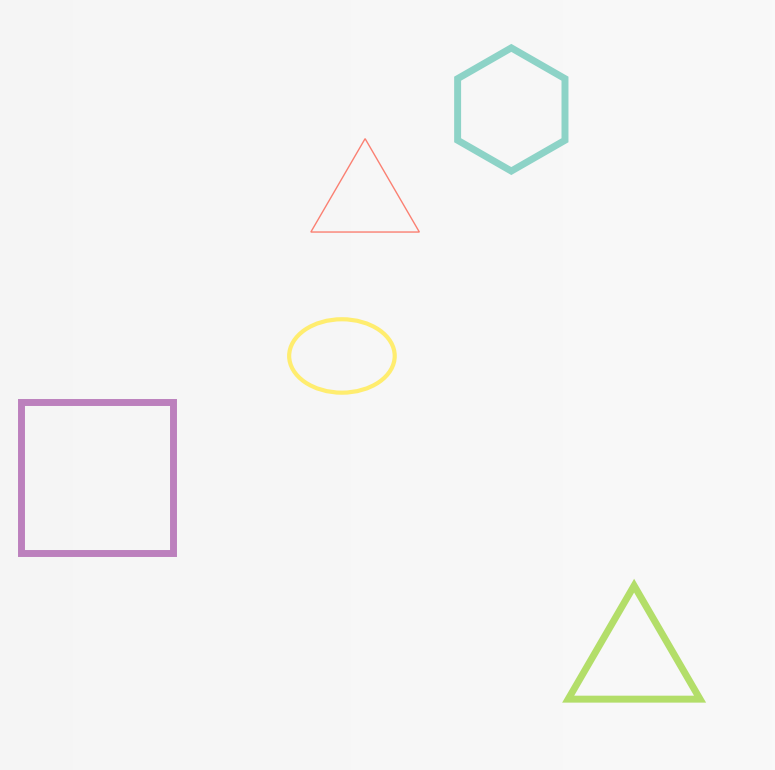[{"shape": "hexagon", "thickness": 2.5, "radius": 0.4, "center": [0.66, 0.858]}, {"shape": "triangle", "thickness": 0.5, "radius": 0.4, "center": [0.471, 0.739]}, {"shape": "triangle", "thickness": 2.5, "radius": 0.49, "center": [0.818, 0.141]}, {"shape": "square", "thickness": 2.5, "radius": 0.49, "center": [0.125, 0.38]}, {"shape": "oval", "thickness": 1.5, "radius": 0.34, "center": [0.441, 0.538]}]